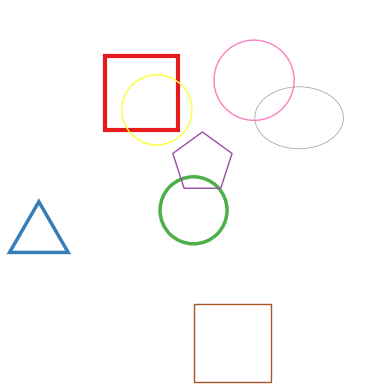[{"shape": "square", "thickness": 3, "radius": 0.48, "center": [0.368, 0.758]}, {"shape": "triangle", "thickness": 2.5, "radius": 0.44, "center": [0.101, 0.388]}, {"shape": "circle", "thickness": 2.5, "radius": 0.44, "center": [0.503, 0.454]}, {"shape": "pentagon", "thickness": 1, "radius": 0.4, "center": [0.526, 0.576]}, {"shape": "circle", "thickness": 1, "radius": 0.46, "center": [0.407, 0.715]}, {"shape": "square", "thickness": 1, "radius": 0.5, "center": [0.604, 0.109]}, {"shape": "circle", "thickness": 1, "radius": 0.52, "center": [0.66, 0.792]}, {"shape": "oval", "thickness": 0.5, "radius": 0.58, "center": [0.777, 0.694]}]